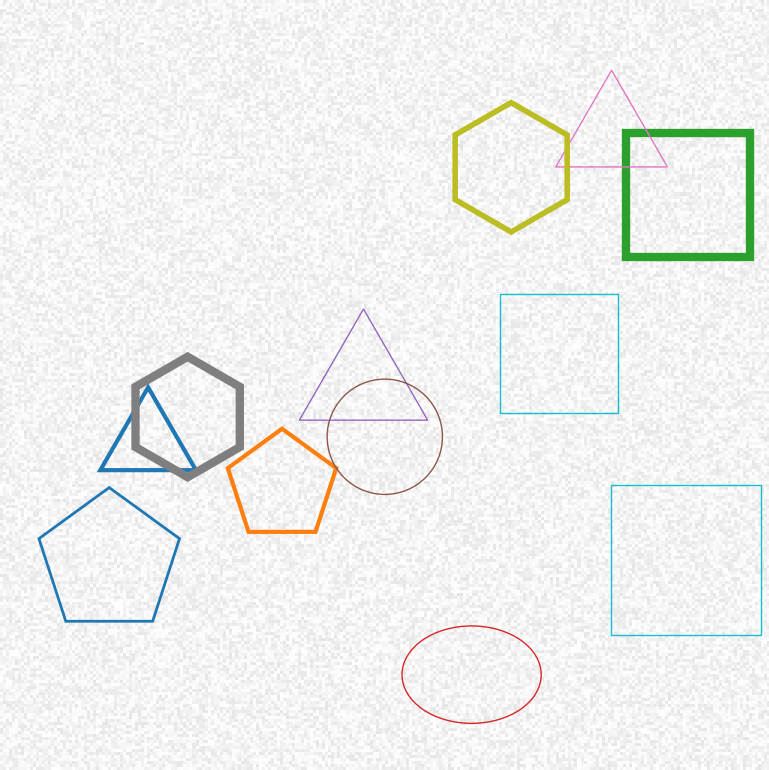[{"shape": "triangle", "thickness": 1.5, "radius": 0.36, "center": [0.192, 0.425]}, {"shape": "pentagon", "thickness": 1, "radius": 0.48, "center": [0.142, 0.271]}, {"shape": "pentagon", "thickness": 1.5, "radius": 0.37, "center": [0.366, 0.369]}, {"shape": "square", "thickness": 3, "radius": 0.4, "center": [0.894, 0.746]}, {"shape": "oval", "thickness": 0.5, "radius": 0.45, "center": [0.612, 0.124]}, {"shape": "triangle", "thickness": 0.5, "radius": 0.48, "center": [0.472, 0.502]}, {"shape": "circle", "thickness": 0.5, "radius": 0.37, "center": [0.5, 0.433]}, {"shape": "triangle", "thickness": 0.5, "radius": 0.42, "center": [0.794, 0.825]}, {"shape": "hexagon", "thickness": 3, "radius": 0.39, "center": [0.244, 0.459]}, {"shape": "hexagon", "thickness": 2, "radius": 0.42, "center": [0.664, 0.783]}, {"shape": "square", "thickness": 0.5, "radius": 0.49, "center": [0.891, 0.272]}, {"shape": "square", "thickness": 0.5, "radius": 0.39, "center": [0.726, 0.541]}]